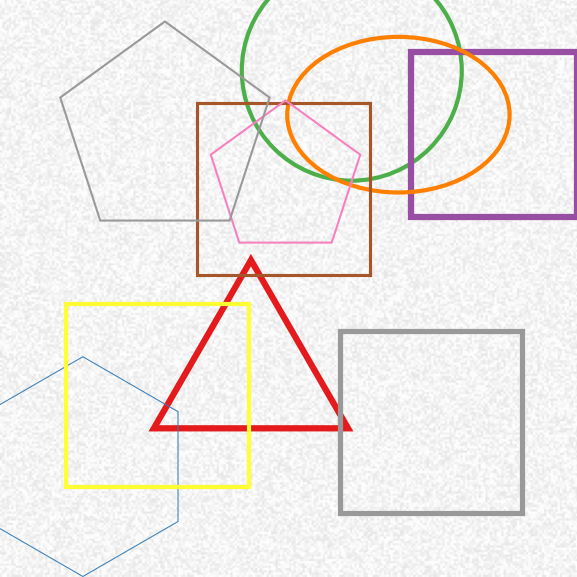[{"shape": "triangle", "thickness": 3, "radius": 0.97, "center": [0.435, 0.355]}, {"shape": "hexagon", "thickness": 0.5, "radius": 0.95, "center": [0.143, 0.191]}, {"shape": "circle", "thickness": 2, "radius": 0.95, "center": [0.609, 0.877]}, {"shape": "square", "thickness": 3, "radius": 0.72, "center": [0.856, 0.766]}, {"shape": "oval", "thickness": 2, "radius": 0.96, "center": [0.69, 0.801]}, {"shape": "square", "thickness": 2, "radius": 0.79, "center": [0.273, 0.315]}, {"shape": "square", "thickness": 1.5, "radius": 0.75, "center": [0.491, 0.672]}, {"shape": "pentagon", "thickness": 1, "radius": 0.68, "center": [0.494, 0.689]}, {"shape": "square", "thickness": 2.5, "radius": 0.79, "center": [0.746, 0.269]}, {"shape": "pentagon", "thickness": 1, "radius": 0.95, "center": [0.286, 0.771]}]